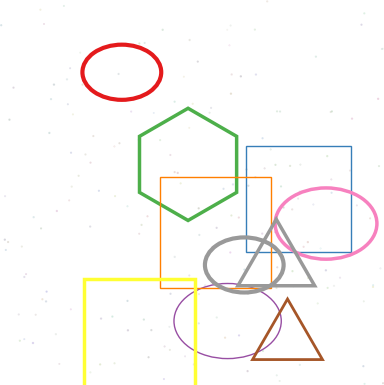[{"shape": "oval", "thickness": 3, "radius": 0.51, "center": [0.316, 0.812]}, {"shape": "square", "thickness": 1, "radius": 0.69, "center": [0.775, 0.482]}, {"shape": "hexagon", "thickness": 2.5, "radius": 0.73, "center": [0.488, 0.573]}, {"shape": "oval", "thickness": 1, "radius": 0.7, "center": [0.591, 0.166]}, {"shape": "square", "thickness": 1, "radius": 0.72, "center": [0.56, 0.396]}, {"shape": "square", "thickness": 2.5, "radius": 0.72, "center": [0.362, 0.131]}, {"shape": "triangle", "thickness": 2, "radius": 0.52, "center": [0.747, 0.118]}, {"shape": "oval", "thickness": 2.5, "radius": 0.66, "center": [0.847, 0.419]}, {"shape": "oval", "thickness": 3, "radius": 0.51, "center": [0.634, 0.312]}, {"shape": "triangle", "thickness": 2.5, "radius": 0.58, "center": [0.718, 0.315]}]